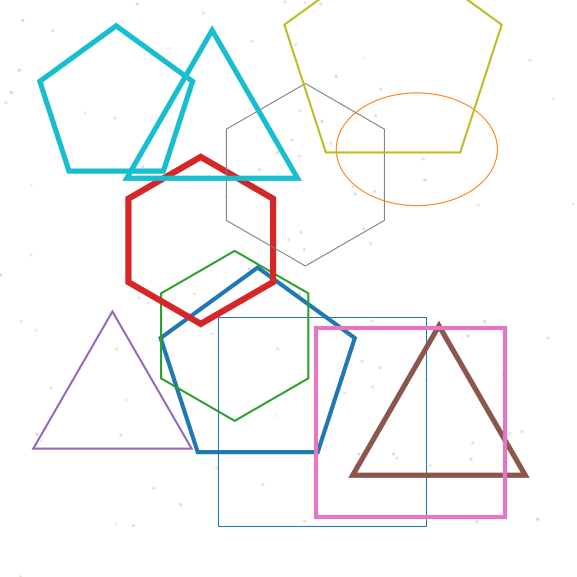[{"shape": "pentagon", "thickness": 2, "radius": 0.88, "center": [0.446, 0.359]}, {"shape": "square", "thickness": 0.5, "radius": 0.9, "center": [0.558, 0.269]}, {"shape": "oval", "thickness": 0.5, "radius": 0.7, "center": [0.722, 0.741]}, {"shape": "hexagon", "thickness": 1, "radius": 0.74, "center": [0.406, 0.418]}, {"shape": "hexagon", "thickness": 3, "radius": 0.72, "center": [0.348, 0.583]}, {"shape": "triangle", "thickness": 1, "radius": 0.79, "center": [0.195, 0.301]}, {"shape": "triangle", "thickness": 2.5, "radius": 0.86, "center": [0.76, 0.262]}, {"shape": "square", "thickness": 2, "radius": 0.82, "center": [0.711, 0.267]}, {"shape": "hexagon", "thickness": 0.5, "radius": 0.79, "center": [0.529, 0.697]}, {"shape": "pentagon", "thickness": 1, "radius": 0.99, "center": [0.681, 0.895]}, {"shape": "pentagon", "thickness": 2.5, "radius": 0.7, "center": [0.201, 0.815]}, {"shape": "triangle", "thickness": 2.5, "radius": 0.85, "center": [0.367, 0.776]}]